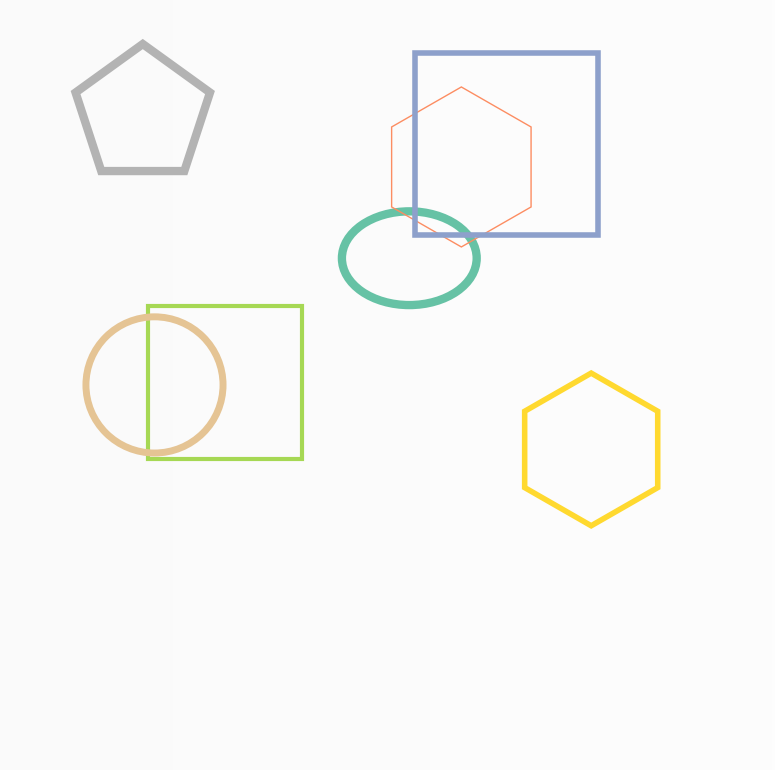[{"shape": "oval", "thickness": 3, "radius": 0.43, "center": [0.528, 0.665]}, {"shape": "hexagon", "thickness": 0.5, "radius": 0.52, "center": [0.595, 0.783]}, {"shape": "square", "thickness": 2, "radius": 0.59, "center": [0.654, 0.813]}, {"shape": "square", "thickness": 1.5, "radius": 0.5, "center": [0.29, 0.503]}, {"shape": "hexagon", "thickness": 2, "radius": 0.5, "center": [0.763, 0.416]}, {"shape": "circle", "thickness": 2.5, "radius": 0.44, "center": [0.199, 0.5]}, {"shape": "pentagon", "thickness": 3, "radius": 0.46, "center": [0.184, 0.852]}]